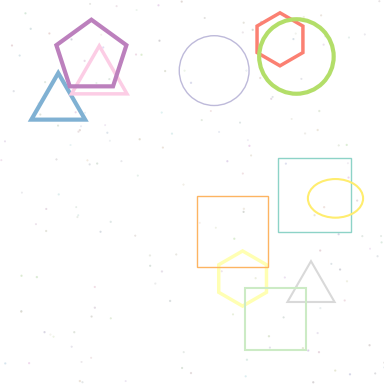[{"shape": "square", "thickness": 1, "radius": 0.48, "center": [0.817, 0.494]}, {"shape": "hexagon", "thickness": 2.5, "radius": 0.36, "center": [0.63, 0.277]}, {"shape": "circle", "thickness": 1, "radius": 0.45, "center": [0.556, 0.817]}, {"shape": "hexagon", "thickness": 2.5, "radius": 0.34, "center": [0.727, 0.898]}, {"shape": "triangle", "thickness": 3, "radius": 0.4, "center": [0.151, 0.73]}, {"shape": "square", "thickness": 1, "radius": 0.46, "center": [0.603, 0.399]}, {"shape": "circle", "thickness": 3, "radius": 0.48, "center": [0.77, 0.853]}, {"shape": "triangle", "thickness": 2.5, "radius": 0.42, "center": [0.258, 0.798]}, {"shape": "triangle", "thickness": 1.5, "radius": 0.35, "center": [0.808, 0.251]}, {"shape": "pentagon", "thickness": 3, "radius": 0.48, "center": [0.237, 0.853]}, {"shape": "square", "thickness": 1.5, "radius": 0.4, "center": [0.715, 0.172]}, {"shape": "oval", "thickness": 1.5, "radius": 0.36, "center": [0.871, 0.485]}]